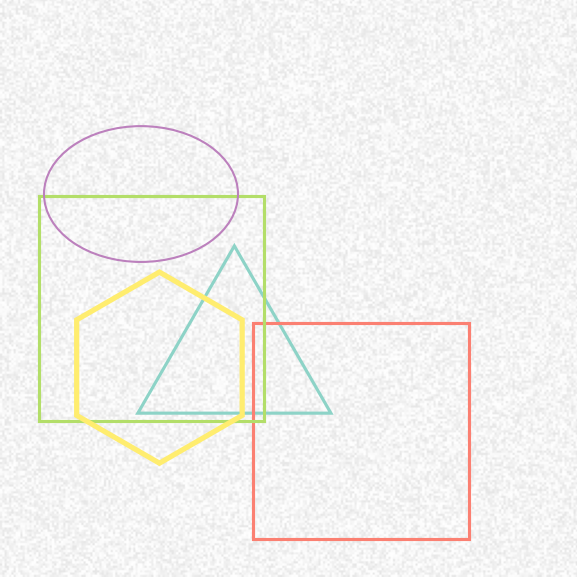[{"shape": "triangle", "thickness": 1.5, "radius": 0.97, "center": [0.406, 0.38]}, {"shape": "square", "thickness": 1.5, "radius": 0.93, "center": [0.626, 0.253]}, {"shape": "square", "thickness": 1.5, "radius": 0.97, "center": [0.262, 0.465]}, {"shape": "oval", "thickness": 1, "radius": 0.84, "center": [0.244, 0.663]}, {"shape": "hexagon", "thickness": 2.5, "radius": 0.83, "center": [0.276, 0.363]}]